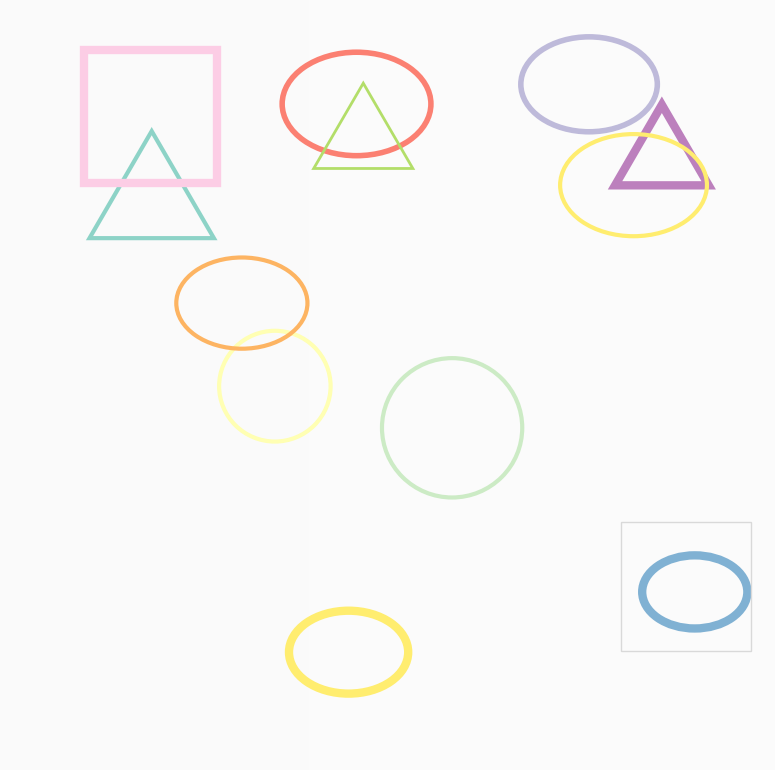[{"shape": "triangle", "thickness": 1.5, "radius": 0.46, "center": [0.196, 0.737]}, {"shape": "circle", "thickness": 1.5, "radius": 0.36, "center": [0.355, 0.498]}, {"shape": "oval", "thickness": 2, "radius": 0.44, "center": [0.76, 0.891]}, {"shape": "oval", "thickness": 2, "radius": 0.48, "center": [0.46, 0.865]}, {"shape": "oval", "thickness": 3, "radius": 0.34, "center": [0.896, 0.231]}, {"shape": "oval", "thickness": 1.5, "radius": 0.42, "center": [0.312, 0.606]}, {"shape": "triangle", "thickness": 1, "radius": 0.37, "center": [0.469, 0.818]}, {"shape": "square", "thickness": 3, "radius": 0.43, "center": [0.194, 0.849]}, {"shape": "square", "thickness": 0.5, "radius": 0.42, "center": [0.885, 0.238]}, {"shape": "triangle", "thickness": 3, "radius": 0.35, "center": [0.854, 0.794]}, {"shape": "circle", "thickness": 1.5, "radius": 0.45, "center": [0.583, 0.444]}, {"shape": "oval", "thickness": 1.5, "radius": 0.47, "center": [0.817, 0.76]}, {"shape": "oval", "thickness": 3, "radius": 0.38, "center": [0.45, 0.153]}]